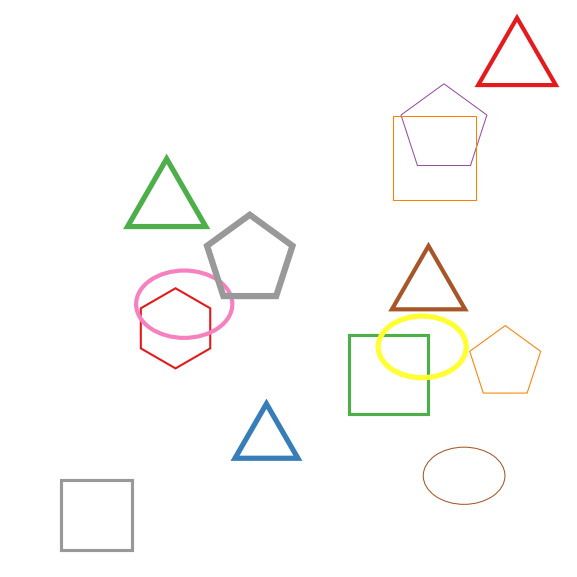[{"shape": "hexagon", "thickness": 1, "radius": 0.35, "center": [0.304, 0.431]}, {"shape": "triangle", "thickness": 2, "radius": 0.39, "center": [0.895, 0.891]}, {"shape": "triangle", "thickness": 2.5, "radius": 0.31, "center": [0.461, 0.237]}, {"shape": "triangle", "thickness": 2.5, "radius": 0.39, "center": [0.289, 0.646]}, {"shape": "square", "thickness": 1.5, "radius": 0.34, "center": [0.672, 0.351]}, {"shape": "pentagon", "thickness": 0.5, "radius": 0.39, "center": [0.769, 0.776]}, {"shape": "pentagon", "thickness": 0.5, "radius": 0.32, "center": [0.875, 0.371]}, {"shape": "square", "thickness": 0.5, "radius": 0.36, "center": [0.752, 0.725]}, {"shape": "oval", "thickness": 2.5, "radius": 0.38, "center": [0.731, 0.398]}, {"shape": "triangle", "thickness": 2, "radius": 0.37, "center": [0.742, 0.5]}, {"shape": "oval", "thickness": 0.5, "radius": 0.35, "center": [0.804, 0.175]}, {"shape": "oval", "thickness": 2, "radius": 0.42, "center": [0.319, 0.472]}, {"shape": "pentagon", "thickness": 3, "radius": 0.39, "center": [0.432, 0.549]}, {"shape": "square", "thickness": 1.5, "radius": 0.31, "center": [0.168, 0.107]}]